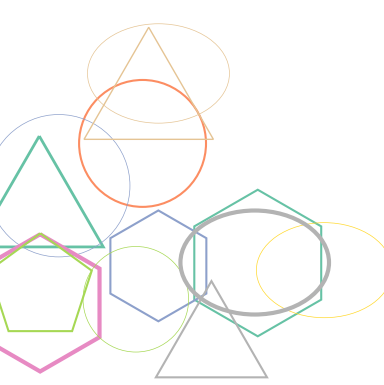[{"shape": "hexagon", "thickness": 1.5, "radius": 0.95, "center": [0.67, 0.317]}, {"shape": "triangle", "thickness": 2, "radius": 0.96, "center": [0.102, 0.455]}, {"shape": "circle", "thickness": 1.5, "radius": 0.82, "center": [0.37, 0.627]}, {"shape": "circle", "thickness": 0.5, "radius": 0.92, "center": [0.153, 0.518]}, {"shape": "hexagon", "thickness": 1.5, "radius": 0.72, "center": [0.411, 0.309]}, {"shape": "hexagon", "thickness": 3, "radius": 0.89, "center": [0.104, 0.213]}, {"shape": "pentagon", "thickness": 1.5, "radius": 0.7, "center": [0.105, 0.254]}, {"shape": "circle", "thickness": 0.5, "radius": 0.69, "center": [0.353, 0.223]}, {"shape": "oval", "thickness": 0.5, "radius": 0.88, "center": [0.842, 0.298]}, {"shape": "triangle", "thickness": 1, "radius": 0.97, "center": [0.386, 0.735]}, {"shape": "oval", "thickness": 0.5, "radius": 0.92, "center": [0.412, 0.809]}, {"shape": "oval", "thickness": 3, "radius": 0.96, "center": [0.662, 0.318]}, {"shape": "triangle", "thickness": 1.5, "radius": 0.83, "center": [0.549, 0.103]}]